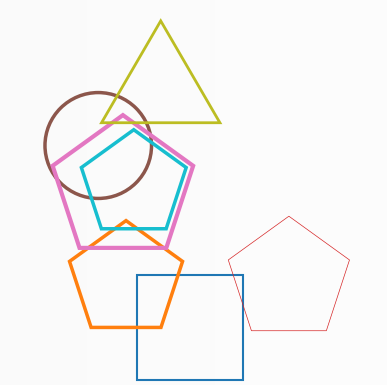[{"shape": "square", "thickness": 1.5, "radius": 0.68, "center": [0.491, 0.148]}, {"shape": "pentagon", "thickness": 2.5, "radius": 0.77, "center": [0.325, 0.274]}, {"shape": "pentagon", "thickness": 0.5, "radius": 0.82, "center": [0.746, 0.274]}, {"shape": "circle", "thickness": 2.5, "radius": 0.69, "center": [0.254, 0.622]}, {"shape": "pentagon", "thickness": 3, "radius": 0.95, "center": [0.317, 0.51]}, {"shape": "triangle", "thickness": 2, "radius": 0.88, "center": [0.415, 0.769]}, {"shape": "pentagon", "thickness": 2.5, "radius": 0.71, "center": [0.345, 0.521]}]